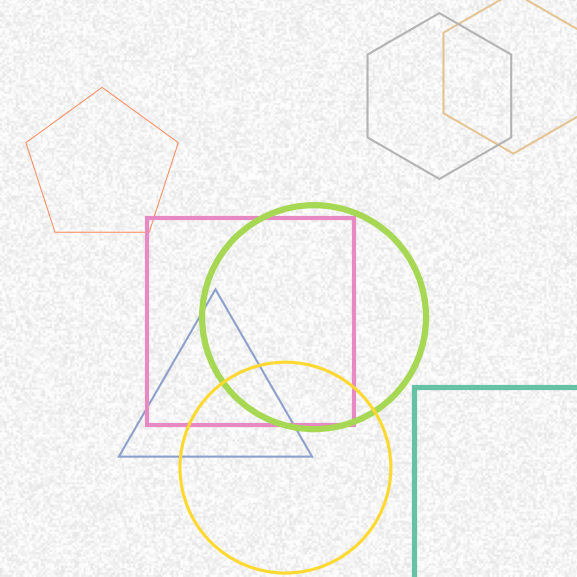[{"shape": "square", "thickness": 2.5, "radius": 0.89, "center": [0.896, 0.15]}, {"shape": "pentagon", "thickness": 0.5, "radius": 0.69, "center": [0.177, 0.709]}, {"shape": "triangle", "thickness": 1, "radius": 0.97, "center": [0.373, 0.305]}, {"shape": "square", "thickness": 2, "radius": 0.9, "center": [0.434, 0.442]}, {"shape": "circle", "thickness": 3, "radius": 0.97, "center": [0.544, 0.45]}, {"shape": "circle", "thickness": 1.5, "radius": 0.91, "center": [0.494, 0.189]}, {"shape": "hexagon", "thickness": 1, "radius": 0.7, "center": [0.889, 0.873]}, {"shape": "hexagon", "thickness": 1, "radius": 0.72, "center": [0.761, 0.833]}]